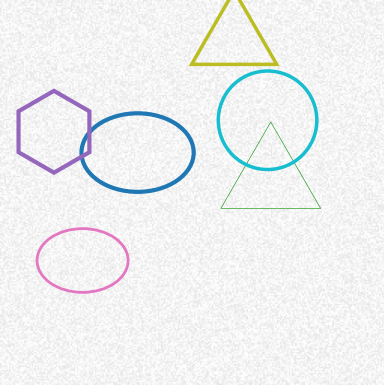[{"shape": "oval", "thickness": 3, "radius": 0.73, "center": [0.357, 0.604]}, {"shape": "triangle", "thickness": 0.5, "radius": 0.75, "center": [0.703, 0.533]}, {"shape": "hexagon", "thickness": 3, "radius": 0.53, "center": [0.14, 0.658]}, {"shape": "oval", "thickness": 2, "radius": 0.59, "center": [0.215, 0.323]}, {"shape": "triangle", "thickness": 2.5, "radius": 0.64, "center": [0.608, 0.897]}, {"shape": "circle", "thickness": 2.5, "radius": 0.64, "center": [0.695, 0.688]}]